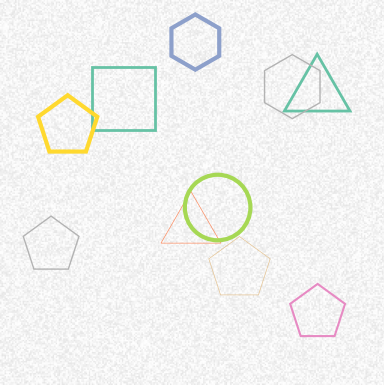[{"shape": "triangle", "thickness": 2, "radius": 0.49, "center": [0.824, 0.761]}, {"shape": "square", "thickness": 2, "radius": 0.41, "center": [0.321, 0.745]}, {"shape": "triangle", "thickness": 0.5, "radius": 0.45, "center": [0.496, 0.413]}, {"shape": "hexagon", "thickness": 3, "radius": 0.36, "center": [0.507, 0.891]}, {"shape": "pentagon", "thickness": 1.5, "radius": 0.37, "center": [0.825, 0.188]}, {"shape": "circle", "thickness": 3, "radius": 0.43, "center": [0.565, 0.461]}, {"shape": "pentagon", "thickness": 3, "radius": 0.4, "center": [0.176, 0.672]}, {"shape": "pentagon", "thickness": 0.5, "radius": 0.42, "center": [0.622, 0.302]}, {"shape": "pentagon", "thickness": 1, "radius": 0.38, "center": [0.133, 0.363]}, {"shape": "hexagon", "thickness": 1, "radius": 0.42, "center": [0.759, 0.775]}]